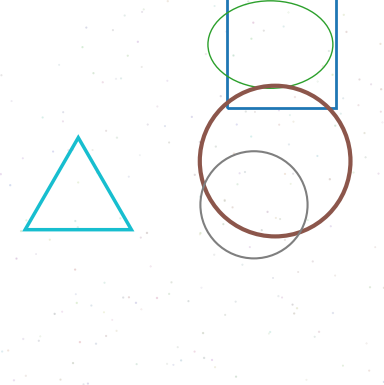[{"shape": "square", "thickness": 2, "radius": 0.71, "center": [0.732, 0.861]}, {"shape": "oval", "thickness": 1, "radius": 0.81, "center": [0.702, 0.884]}, {"shape": "circle", "thickness": 3, "radius": 0.98, "center": [0.715, 0.582]}, {"shape": "circle", "thickness": 1.5, "radius": 0.7, "center": [0.66, 0.468]}, {"shape": "triangle", "thickness": 2.5, "radius": 0.8, "center": [0.203, 0.483]}]